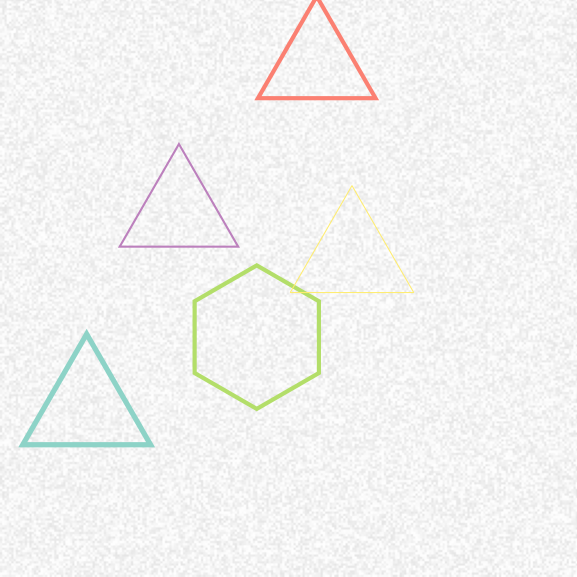[{"shape": "triangle", "thickness": 2.5, "radius": 0.64, "center": [0.15, 0.293]}, {"shape": "triangle", "thickness": 2, "radius": 0.59, "center": [0.548, 0.888]}, {"shape": "hexagon", "thickness": 2, "radius": 0.62, "center": [0.445, 0.415]}, {"shape": "triangle", "thickness": 1, "radius": 0.59, "center": [0.31, 0.631]}, {"shape": "triangle", "thickness": 0.5, "radius": 0.62, "center": [0.61, 0.554]}]